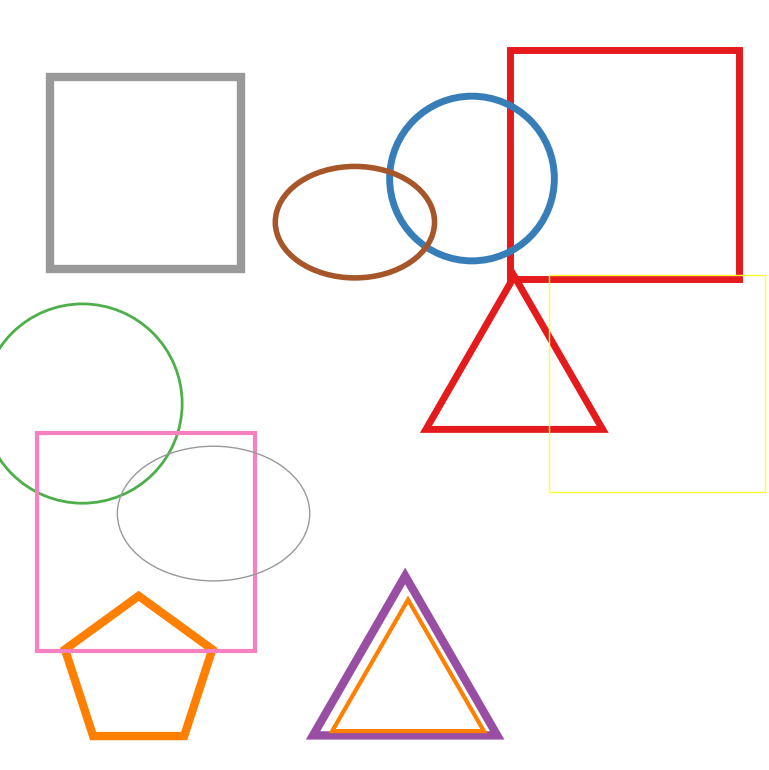[{"shape": "square", "thickness": 2.5, "radius": 0.75, "center": [0.811, 0.786]}, {"shape": "triangle", "thickness": 2.5, "radius": 0.66, "center": [0.668, 0.509]}, {"shape": "circle", "thickness": 2.5, "radius": 0.53, "center": [0.613, 0.768]}, {"shape": "circle", "thickness": 1, "radius": 0.65, "center": [0.107, 0.476]}, {"shape": "triangle", "thickness": 3, "radius": 0.69, "center": [0.526, 0.114]}, {"shape": "pentagon", "thickness": 3, "radius": 0.5, "center": [0.18, 0.125]}, {"shape": "triangle", "thickness": 1.5, "radius": 0.57, "center": [0.53, 0.107]}, {"shape": "square", "thickness": 0.5, "radius": 0.7, "center": [0.853, 0.502]}, {"shape": "oval", "thickness": 2, "radius": 0.52, "center": [0.461, 0.711]}, {"shape": "square", "thickness": 1.5, "radius": 0.71, "center": [0.189, 0.296]}, {"shape": "oval", "thickness": 0.5, "radius": 0.62, "center": [0.277, 0.333]}, {"shape": "square", "thickness": 3, "radius": 0.62, "center": [0.188, 0.775]}]